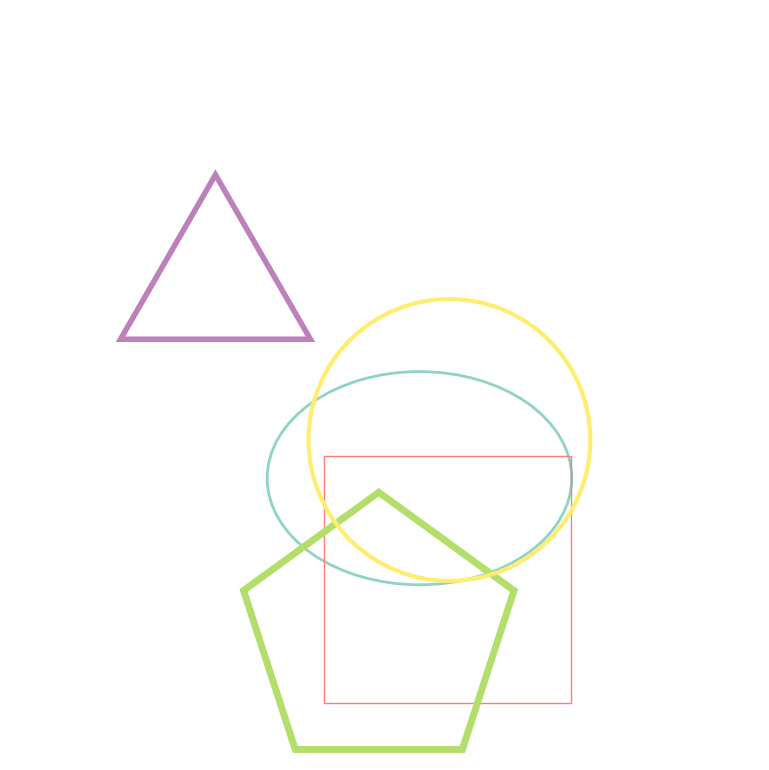[{"shape": "oval", "thickness": 1, "radius": 0.99, "center": [0.545, 0.379]}, {"shape": "square", "thickness": 0.5, "radius": 0.8, "center": [0.581, 0.247]}, {"shape": "pentagon", "thickness": 2.5, "radius": 0.92, "center": [0.492, 0.176]}, {"shape": "triangle", "thickness": 2, "radius": 0.71, "center": [0.28, 0.631]}, {"shape": "circle", "thickness": 1.5, "radius": 0.92, "center": [0.584, 0.429]}]